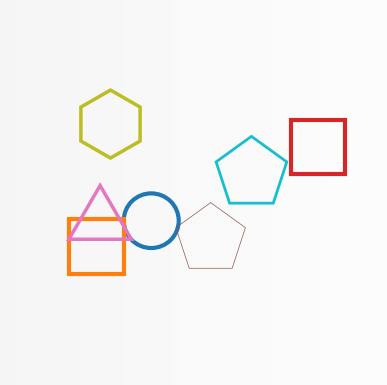[{"shape": "circle", "thickness": 3, "radius": 0.35, "center": [0.39, 0.427]}, {"shape": "square", "thickness": 3, "radius": 0.35, "center": [0.25, 0.359]}, {"shape": "square", "thickness": 3, "radius": 0.35, "center": [0.82, 0.617]}, {"shape": "pentagon", "thickness": 0.5, "radius": 0.47, "center": [0.544, 0.379]}, {"shape": "triangle", "thickness": 2.5, "radius": 0.47, "center": [0.258, 0.425]}, {"shape": "hexagon", "thickness": 2.5, "radius": 0.44, "center": [0.285, 0.678]}, {"shape": "pentagon", "thickness": 2, "radius": 0.48, "center": [0.649, 0.55]}]